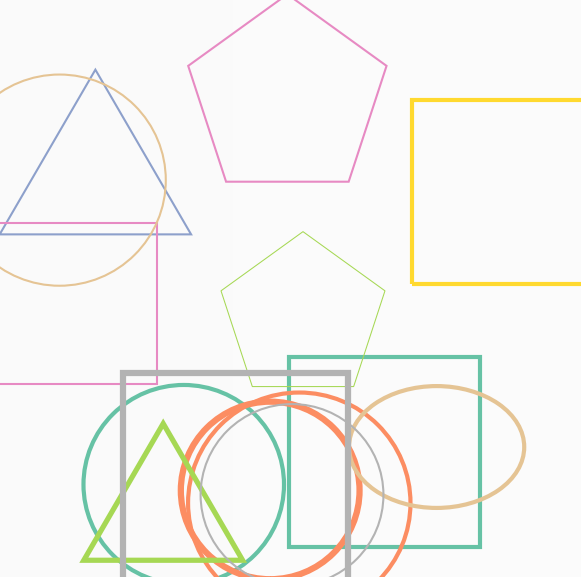[{"shape": "circle", "thickness": 2, "radius": 0.86, "center": [0.316, 0.16]}, {"shape": "square", "thickness": 2, "radius": 0.82, "center": [0.661, 0.217]}, {"shape": "circle", "thickness": 2, "radius": 0.96, "center": [0.515, 0.128]}, {"shape": "circle", "thickness": 3, "radius": 0.77, "center": [0.465, 0.15]}, {"shape": "triangle", "thickness": 1, "radius": 0.95, "center": [0.164, 0.688]}, {"shape": "square", "thickness": 1, "radius": 0.7, "center": [0.13, 0.473]}, {"shape": "pentagon", "thickness": 1, "radius": 0.9, "center": [0.494, 0.83]}, {"shape": "pentagon", "thickness": 0.5, "radius": 0.74, "center": [0.521, 0.45]}, {"shape": "triangle", "thickness": 2.5, "radius": 0.79, "center": [0.281, 0.108]}, {"shape": "square", "thickness": 2, "radius": 0.8, "center": [0.868, 0.666]}, {"shape": "oval", "thickness": 2, "radius": 0.75, "center": [0.751, 0.225]}, {"shape": "circle", "thickness": 1, "radius": 0.91, "center": [0.102, 0.687]}, {"shape": "circle", "thickness": 1, "radius": 0.79, "center": [0.502, 0.142]}, {"shape": "square", "thickness": 3, "radius": 0.97, "center": [0.405, 0.16]}]